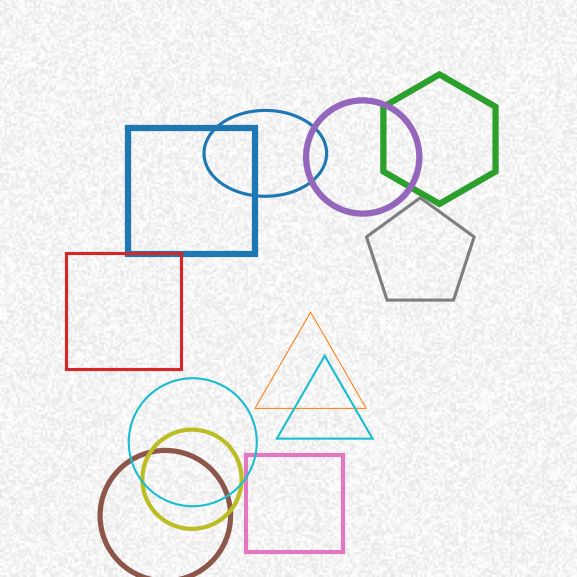[{"shape": "square", "thickness": 3, "radius": 0.55, "center": [0.332, 0.669]}, {"shape": "oval", "thickness": 1.5, "radius": 0.53, "center": [0.459, 0.734]}, {"shape": "triangle", "thickness": 0.5, "radius": 0.56, "center": [0.538, 0.348]}, {"shape": "hexagon", "thickness": 3, "radius": 0.56, "center": [0.761, 0.758]}, {"shape": "square", "thickness": 1.5, "radius": 0.5, "center": [0.214, 0.46]}, {"shape": "circle", "thickness": 3, "radius": 0.49, "center": [0.628, 0.727]}, {"shape": "circle", "thickness": 2.5, "radius": 0.57, "center": [0.286, 0.106]}, {"shape": "square", "thickness": 2, "radius": 0.42, "center": [0.51, 0.127]}, {"shape": "pentagon", "thickness": 1.5, "radius": 0.49, "center": [0.728, 0.559]}, {"shape": "circle", "thickness": 2, "radius": 0.43, "center": [0.332, 0.169]}, {"shape": "circle", "thickness": 1, "radius": 0.55, "center": [0.334, 0.233]}, {"shape": "triangle", "thickness": 1, "radius": 0.48, "center": [0.562, 0.287]}]